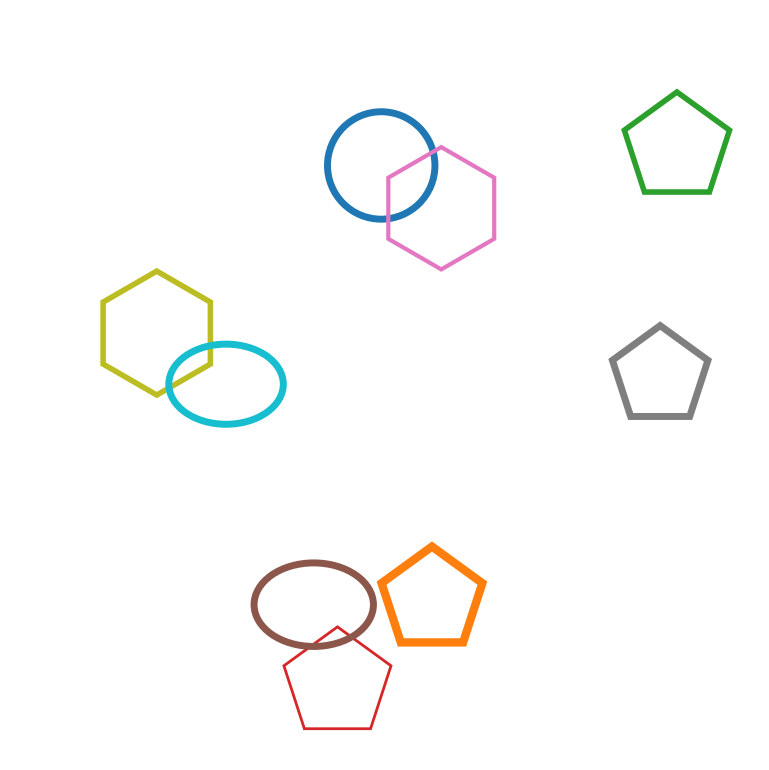[{"shape": "circle", "thickness": 2.5, "radius": 0.35, "center": [0.495, 0.785]}, {"shape": "pentagon", "thickness": 3, "radius": 0.34, "center": [0.561, 0.221]}, {"shape": "pentagon", "thickness": 2, "radius": 0.36, "center": [0.879, 0.809]}, {"shape": "pentagon", "thickness": 1, "radius": 0.37, "center": [0.438, 0.113]}, {"shape": "oval", "thickness": 2.5, "radius": 0.39, "center": [0.407, 0.215]}, {"shape": "hexagon", "thickness": 1.5, "radius": 0.4, "center": [0.573, 0.73]}, {"shape": "pentagon", "thickness": 2.5, "radius": 0.33, "center": [0.857, 0.512]}, {"shape": "hexagon", "thickness": 2, "radius": 0.4, "center": [0.204, 0.567]}, {"shape": "oval", "thickness": 2.5, "radius": 0.37, "center": [0.294, 0.501]}]